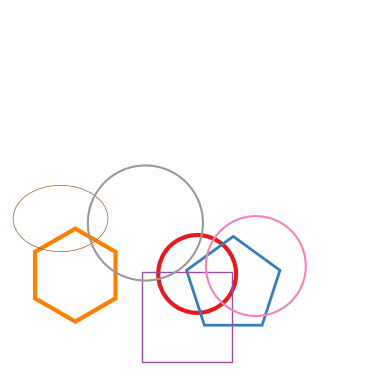[{"shape": "circle", "thickness": 3, "radius": 0.51, "center": [0.512, 0.288]}, {"shape": "pentagon", "thickness": 2, "radius": 0.64, "center": [0.606, 0.259]}, {"shape": "square", "thickness": 1, "radius": 0.59, "center": [0.486, 0.176]}, {"shape": "hexagon", "thickness": 3, "radius": 0.6, "center": [0.196, 0.285]}, {"shape": "oval", "thickness": 0.5, "radius": 0.62, "center": [0.157, 0.432]}, {"shape": "circle", "thickness": 1.5, "radius": 0.65, "center": [0.665, 0.309]}, {"shape": "circle", "thickness": 1.5, "radius": 0.75, "center": [0.378, 0.421]}]